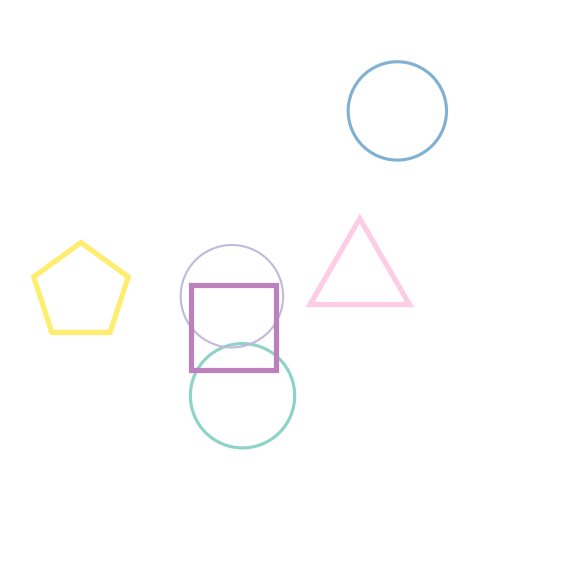[{"shape": "circle", "thickness": 1.5, "radius": 0.45, "center": [0.42, 0.314]}, {"shape": "circle", "thickness": 1, "radius": 0.44, "center": [0.402, 0.486]}, {"shape": "circle", "thickness": 1.5, "radius": 0.43, "center": [0.688, 0.807]}, {"shape": "triangle", "thickness": 2.5, "radius": 0.5, "center": [0.623, 0.521]}, {"shape": "square", "thickness": 2.5, "radius": 0.37, "center": [0.405, 0.432]}, {"shape": "pentagon", "thickness": 2.5, "radius": 0.43, "center": [0.14, 0.493]}]